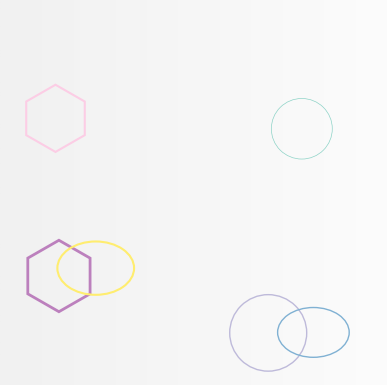[{"shape": "circle", "thickness": 0.5, "radius": 0.39, "center": [0.779, 0.666]}, {"shape": "circle", "thickness": 1, "radius": 0.5, "center": [0.692, 0.135]}, {"shape": "oval", "thickness": 1, "radius": 0.46, "center": [0.809, 0.137]}, {"shape": "hexagon", "thickness": 1.5, "radius": 0.44, "center": [0.143, 0.693]}, {"shape": "hexagon", "thickness": 2, "radius": 0.46, "center": [0.152, 0.283]}, {"shape": "oval", "thickness": 1.5, "radius": 0.49, "center": [0.247, 0.304]}]